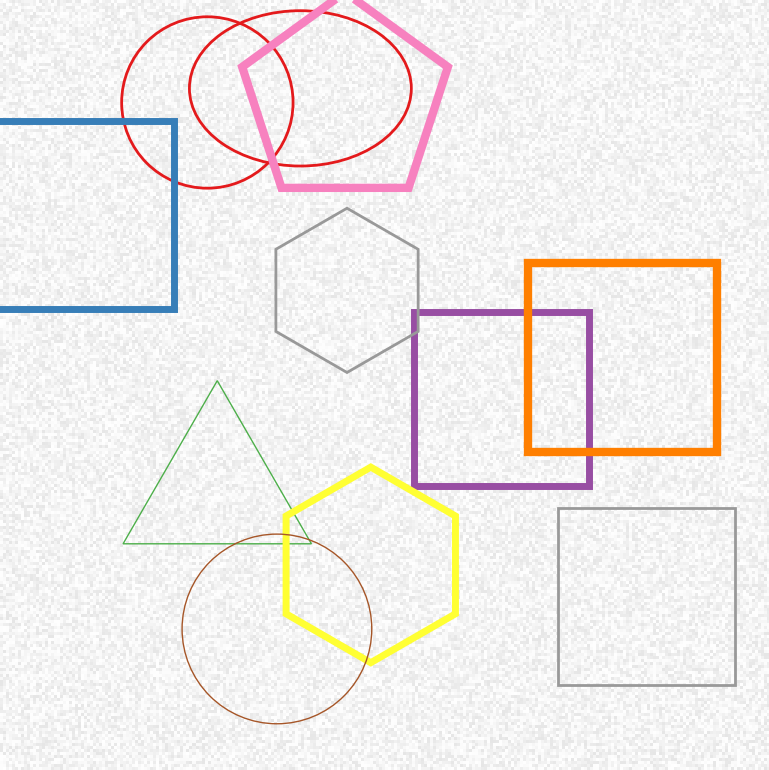[{"shape": "circle", "thickness": 1, "radius": 0.56, "center": [0.269, 0.867]}, {"shape": "oval", "thickness": 1, "radius": 0.72, "center": [0.39, 0.885]}, {"shape": "square", "thickness": 2.5, "radius": 0.61, "center": [0.104, 0.72]}, {"shape": "triangle", "thickness": 0.5, "radius": 0.71, "center": [0.282, 0.364]}, {"shape": "square", "thickness": 2.5, "radius": 0.57, "center": [0.651, 0.482]}, {"shape": "square", "thickness": 3, "radius": 0.62, "center": [0.808, 0.536]}, {"shape": "hexagon", "thickness": 2.5, "radius": 0.63, "center": [0.482, 0.266]}, {"shape": "circle", "thickness": 0.5, "radius": 0.62, "center": [0.36, 0.183]}, {"shape": "pentagon", "thickness": 3, "radius": 0.7, "center": [0.448, 0.87]}, {"shape": "square", "thickness": 1, "radius": 0.57, "center": [0.839, 0.225]}, {"shape": "hexagon", "thickness": 1, "radius": 0.53, "center": [0.451, 0.623]}]